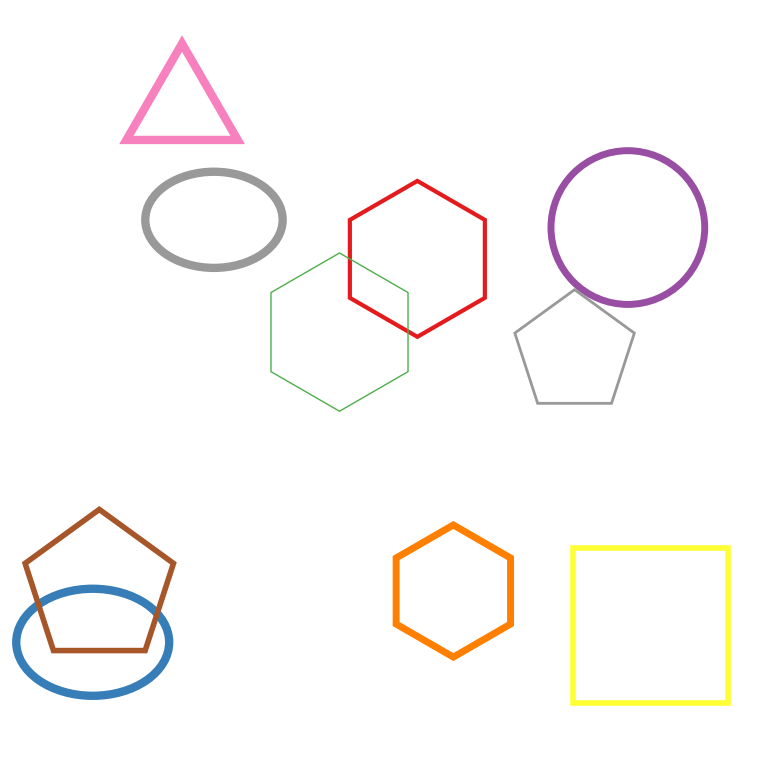[{"shape": "hexagon", "thickness": 1.5, "radius": 0.51, "center": [0.542, 0.664]}, {"shape": "oval", "thickness": 3, "radius": 0.5, "center": [0.12, 0.166]}, {"shape": "hexagon", "thickness": 0.5, "radius": 0.51, "center": [0.441, 0.569]}, {"shape": "circle", "thickness": 2.5, "radius": 0.5, "center": [0.815, 0.704]}, {"shape": "hexagon", "thickness": 2.5, "radius": 0.43, "center": [0.589, 0.232]}, {"shape": "square", "thickness": 2, "radius": 0.5, "center": [0.845, 0.188]}, {"shape": "pentagon", "thickness": 2, "radius": 0.51, "center": [0.129, 0.237]}, {"shape": "triangle", "thickness": 3, "radius": 0.42, "center": [0.236, 0.86]}, {"shape": "pentagon", "thickness": 1, "radius": 0.41, "center": [0.746, 0.542]}, {"shape": "oval", "thickness": 3, "radius": 0.45, "center": [0.278, 0.715]}]